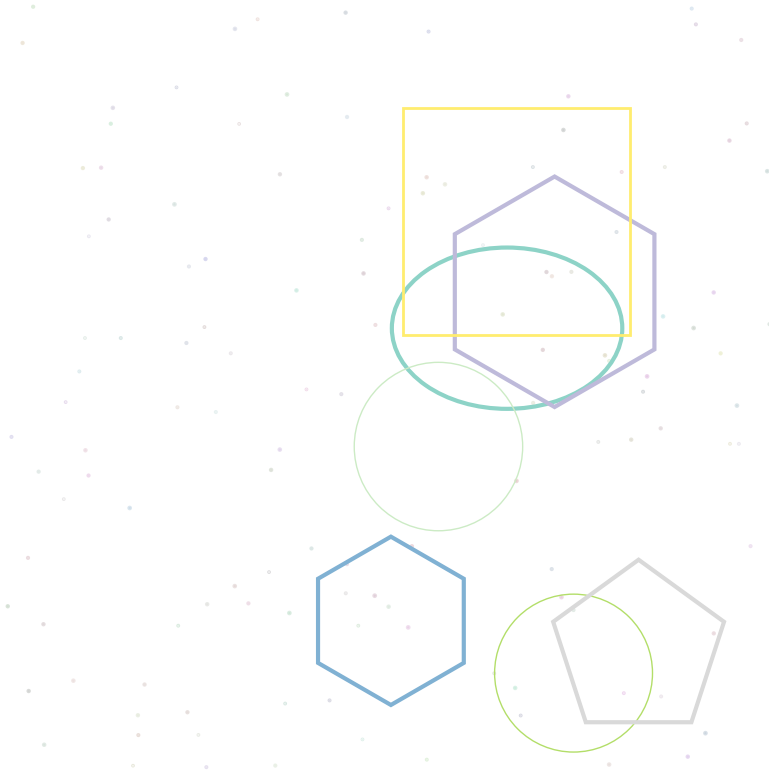[{"shape": "oval", "thickness": 1.5, "radius": 0.75, "center": [0.659, 0.574]}, {"shape": "hexagon", "thickness": 1.5, "radius": 0.75, "center": [0.72, 0.621]}, {"shape": "hexagon", "thickness": 1.5, "radius": 0.55, "center": [0.508, 0.194]}, {"shape": "circle", "thickness": 0.5, "radius": 0.51, "center": [0.745, 0.126]}, {"shape": "pentagon", "thickness": 1.5, "radius": 0.58, "center": [0.829, 0.156]}, {"shape": "circle", "thickness": 0.5, "radius": 0.55, "center": [0.569, 0.42]}, {"shape": "square", "thickness": 1, "radius": 0.74, "center": [0.671, 0.713]}]